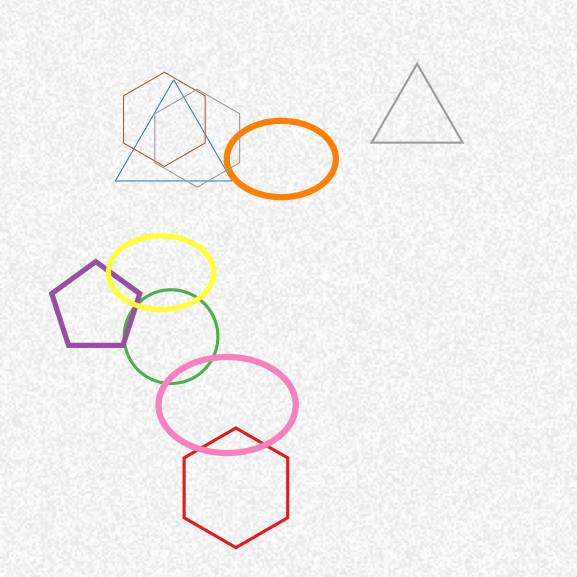[{"shape": "hexagon", "thickness": 1.5, "radius": 0.52, "center": [0.408, 0.154]}, {"shape": "triangle", "thickness": 0.5, "radius": 0.58, "center": [0.301, 0.744]}, {"shape": "circle", "thickness": 1.5, "radius": 0.41, "center": [0.296, 0.416]}, {"shape": "pentagon", "thickness": 2.5, "radius": 0.4, "center": [0.166, 0.466]}, {"shape": "oval", "thickness": 3, "radius": 0.47, "center": [0.487, 0.724]}, {"shape": "oval", "thickness": 2.5, "radius": 0.46, "center": [0.279, 0.527]}, {"shape": "hexagon", "thickness": 0.5, "radius": 0.41, "center": [0.285, 0.792]}, {"shape": "oval", "thickness": 3, "radius": 0.59, "center": [0.393, 0.298]}, {"shape": "hexagon", "thickness": 0.5, "radius": 0.42, "center": [0.342, 0.76]}, {"shape": "triangle", "thickness": 1, "radius": 0.46, "center": [0.722, 0.798]}]